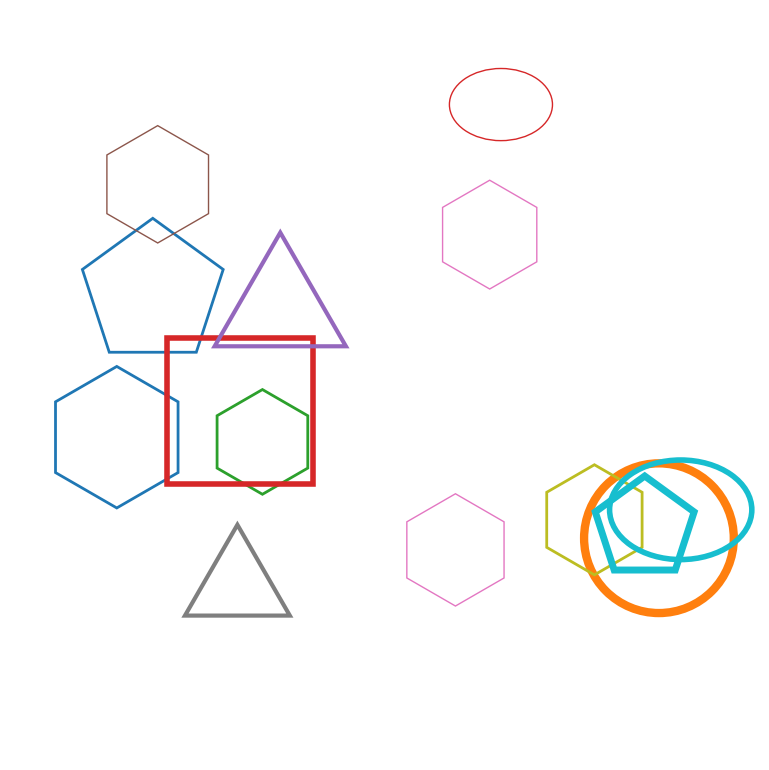[{"shape": "pentagon", "thickness": 1, "radius": 0.48, "center": [0.198, 0.62]}, {"shape": "hexagon", "thickness": 1, "radius": 0.46, "center": [0.152, 0.432]}, {"shape": "circle", "thickness": 3, "radius": 0.49, "center": [0.856, 0.301]}, {"shape": "hexagon", "thickness": 1, "radius": 0.34, "center": [0.341, 0.426]}, {"shape": "oval", "thickness": 0.5, "radius": 0.33, "center": [0.651, 0.864]}, {"shape": "square", "thickness": 2, "radius": 0.47, "center": [0.311, 0.467]}, {"shape": "triangle", "thickness": 1.5, "radius": 0.49, "center": [0.364, 0.599]}, {"shape": "hexagon", "thickness": 0.5, "radius": 0.38, "center": [0.205, 0.761]}, {"shape": "hexagon", "thickness": 0.5, "radius": 0.35, "center": [0.636, 0.695]}, {"shape": "hexagon", "thickness": 0.5, "radius": 0.36, "center": [0.591, 0.286]}, {"shape": "triangle", "thickness": 1.5, "radius": 0.39, "center": [0.308, 0.24]}, {"shape": "hexagon", "thickness": 1, "radius": 0.36, "center": [0.772, 0.325]}, {"shape": "oval", "thickness": 2, "radius": 0.46, "center": [0.884, 0.338]}, {"shape": "pentagon", "thickness": 2.5, "radius": 0.34, "center": [0.837, 0.314]}]